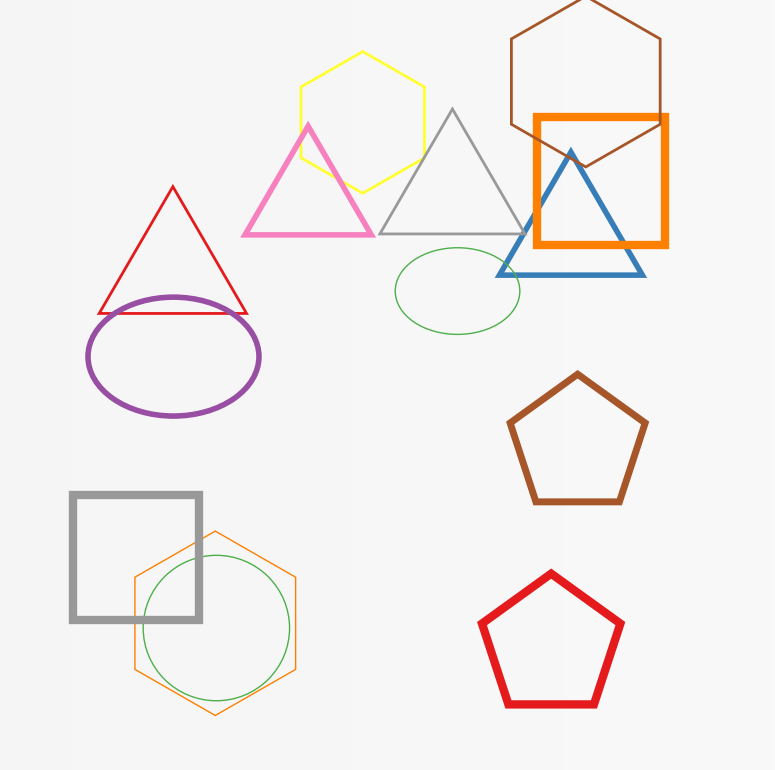[{"shape": "pentagon", "thickness": 3, "radius": 0.47, "center": [0.711, 0.161]}, {"shape": "triangle", "thickness": 1, "radius": 0.55, "center": [0.223, 0.648]}, {"shape": "triangle", "thickness": 2, "radius": 0.53, "center": [0.737, 0.696]}, {"shape": "oval", "thickness": 0.5, "radius": 0.4, "center": [0.59, 0.622]}, {"shape": "circle", "thickness": 0.5, "radius": 0.47, "center": [0.279, 0.184]}, {"shape": "oval", "thickness": 2, "radius": 0.55, "center": [0.224, 0.537]}, {"shape": "hexagon", "thickness": 0.5, "radius": 0.6, "center": [0.278, 0.191]}, {"shape": "square", "thickness": 3, "radius": 0.42, "center": [0.775, 0.764]}, {"shape": "hexagon", "thickness": 1, "radius": 0.46, "center": [0.468, 0.841]}, {"shape": "pentagon", "thickness": 2.5, "radius": 0.46, "center": [0.745, 0.422]}, {"shape": "hexagon", "thickness": 1, "radius": 0.55, "center": [0.756, 0.894]}, {"shape": "triangle", "thickness": 2, "radius": 0.47, "center": [0.398, 0.742]}, {"shape": "square", "thickness": 3, "radius": 0.41, "center": [0.176, 0.276]}, {"shape": "triangle", "thickness": 1, "radius": 0.54, "center": [0.584, 0.75]}]